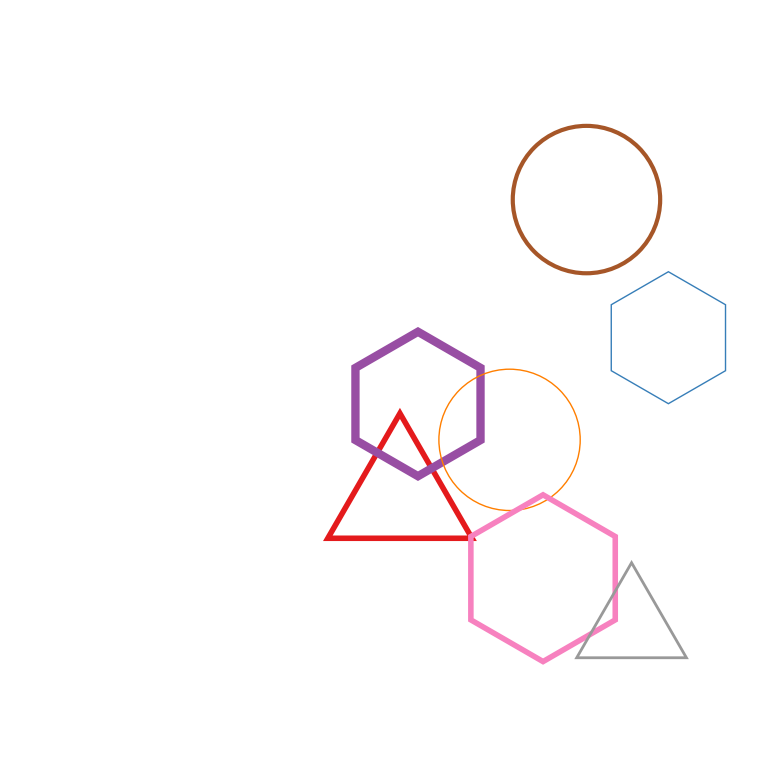[{"shape": "triangle", "thickness": 2, "radius": 0.54, "center": [0.519, 0.355]}, {"shape": "hexagon", "thickness": 0.5, "radius": 0.43, "center": [0.868, 0.561]}, {"shape": "hexagon", "thickness": 3, "radius": 0.47, "center": [0.543, 0.475]}, {"shape": "circle", "thickness": 0.5, "radius": 0.46, "center": [0.662, 0.429]}, {"shape": "circle", "thickness": 1.5, "radius": 0.48, "center": [0.762, 0.741]}, {"shape": "hexagon", "thickness": 2, "radius": 0.54, "center": [0.705, 0.249]}, {"shape": "triangle", "thickness": 1, "radius": 0.41, "center": [0.82, 0.187]}]